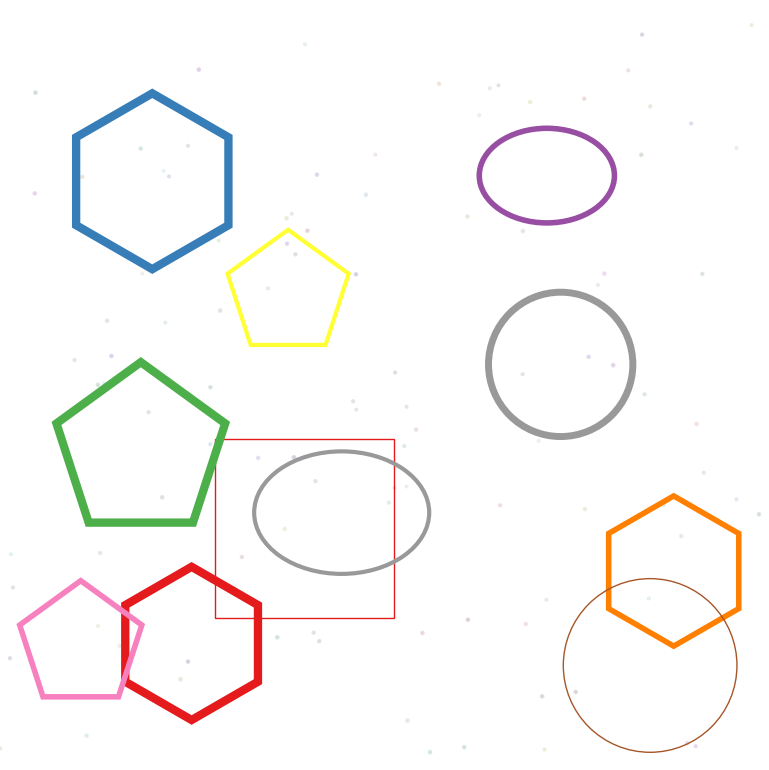[{"shape": "hexagon", "thickness": 3, "radius": 0.5, "center": [0.249, 0.164]}, {"shape": "square", "thickness": 0.5, "radius": 0.58, "center": [0.395, 0.313]}, {"shape": "hexagon", "thickness": 3, "radius": 0.57, "center": [0.198, 0.765]}, {"shape": "pentagon", "thickness": 3, "radius": 0.58, "center": [0.183, 0.414]}, {"shape": "oval", "thickness": 2, "radius": 0.44, "center": [0.71, 0.772]}, {"shape": "hexagon", "thickness": 2, "radius": 0.49, "center": [0.875, 0.258]}, {"shape": "pentagon", "thickness": 1.5, "radius": 0.41, "center": [0.374, 0.619]}, {"shape": "circle", "thickness": 0.5, "radius": 0.56, "center": [0.844, 0.136]}, {"shape": "pentagon", "thickness": 2, "radius": 0.42, "center": [0.105, 0.162]}, {"shape": "circle", "thickness": 2.5, "radius": 0.47, "center": [0.728, 0.527]}, {"shape": "oval", "thickness": 1.5, "radius": 0.57, "center": [0.444, 0.334]}]